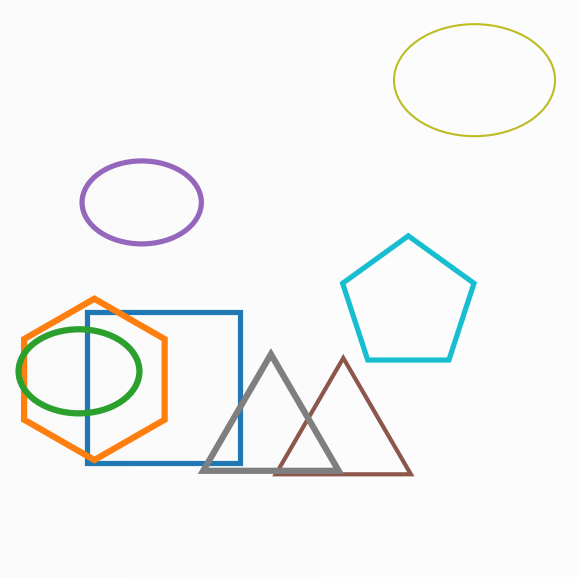[{"shape": "square", "thickness": 2.5, "radius": 0.66, "center": [0.281, 0.328]}, {"shape": "hexagon", "thickness": 3, "radius": 0.7, "center": [0.162, 0.342]}, {"shape": "oval", "thickness": 3, "radius": 0.52, "center": [0.136, 0.356]}, {"shape": "oval", "thickness": 2.5, "radius": 0.51, "center": [0.244, 0.649]}, {"shape": "triangle", "thickness": 2, "radius": 0.67, "center": [0.591, 0.245]}, {"shape": "triangle", "thickness": 3, "radius": 0.67, "center": [0.466, 0.251]}, {"shape": "oval", "thickness": 1, "radius": 0.69, "center": [0.816, 0.86]}, {"shape": "pentagon", "thickness": 2.5, "radius": 0.59, "center": [0.702, 0.472]}]